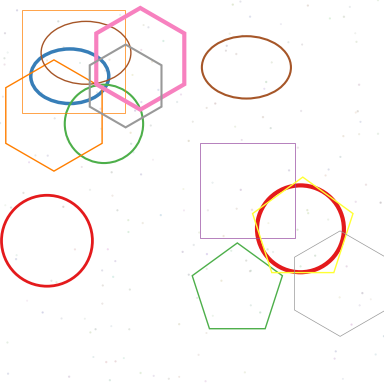[{"shape": "circle", "thickness": 2, "radius": 0.59, "center": [0.122, 0.375]}, {"shape": "circle", "thickness": 3, "radius": 0.56, "center": [0.78, 0.406]}, {"shape": "oval", "thickness": 2.5, "radius": 0.51, "center": [0.181, 0.802]}, {"shape": "circle", "thickness": 1.5, "radius": 0.51, "center": [0.27, 0.678]}, {"shape": "pentagon", "thickness": 1, "radius": 0.62, "center": [0.616, 0.246]}, {"shape": "square", "thickness": 0.5, "radius": 0.61, "center": [0.642, 0.505]}, {"shape": "hexagon", "thickness": 1, "radius": 0.72, "center": [0.14, 0.7]}, {"shape": "square", "thickness": 0.5, "radius": 0.67, "center": [0.191, 0.841]}, {"shape": "pentagon", "thickness": 1, "radius": 0.69, "center": [0.786, 0.403]}, {"shape": "oval", "thickness": 1, "radius": 0.58, "center": [0.223, 0.863]}, {"shape": "oval", "thickness": 1.5, "radius": 0.58, "center": [0.64, 0.825]}, {"shape": "hexagon", "thickness": 3, "radius": 0.66, "center": [0.364, 0.847]}, {"shape": "hexagon", "thickness": 0.5, "radius": 0.69, "center": [0.883, 0.263]}, {"shape": "hexagon", "thickness": 1.5, "radius": 0.54, "center": [0.326, 0.777]}]